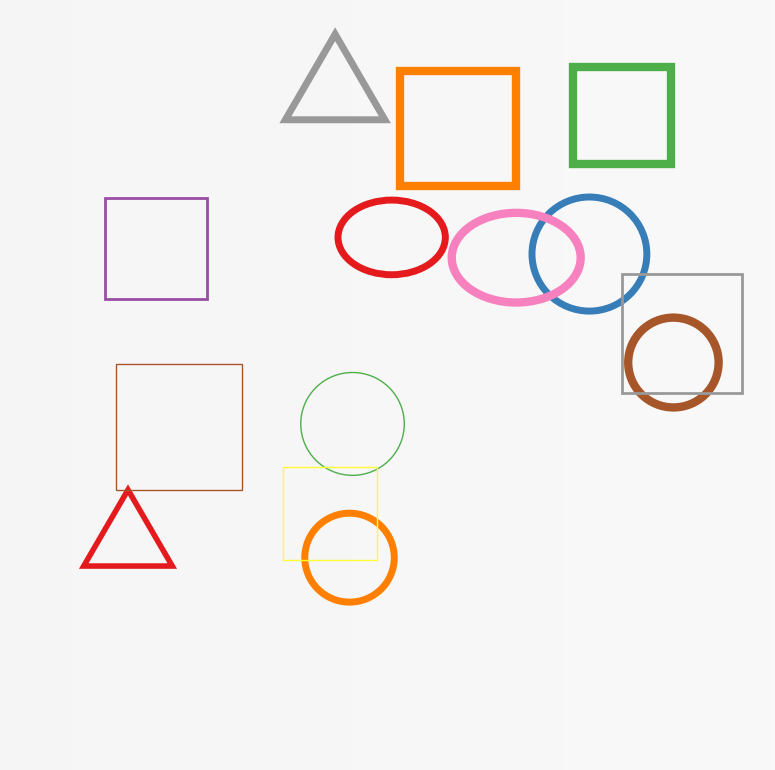[{"shape": "triangle", "thickness": 2, "radius": 0.33, "center": [0.165, 0.298]}, {"shape": "oval", "thickness": 2.5, "radius": 0.35, "center": [0.505, 0.692]}, {"shape": "circle", "thickness": 2.5, "radius": 0.37, "center": [0.761, 0.67]}, {"shape": "circle", "thickness": 0.5, "radius": 0.33, "center": [0.455, 0.449]}, {"shape": "square", "thickness": 3, "radius": 0.32, "center": [0.803, 0.85]}, {"shape": "square", "thickness": 1, "radius": 0.33, "center": [0.201, 0.678]}, {"shape": "circle", "thickness": 2.5, "radius": 0.29, "center": [0.451, 0.276]}, {"shape": "square", "thickness": 3, "radius": 0.37, "center": [0.591, 0.833]}, {"shape": "square", "thickness": 0.5, "radius": 0.3, "center": [0.426, 0.333]}, {"shape": "square", "thickness": 0.5, "radius": 0.41, "center": [0.231, 0.445]}, {"shape": "circle", "thickness": 3, "radius": 0.29, "center": [0.869, 0.529]}, {"shape": "oval", "thickness": 3, "radius": 0.42, "center": [0.666, 0.665]}, {"shape": "triangle", "thickness": 2.5, "radius": 0.37, "center": [0.432, 0.882]}, {"shape": "square", "thickness": 1, "radius": 0.39, "center": [0.88, 0.567]}]